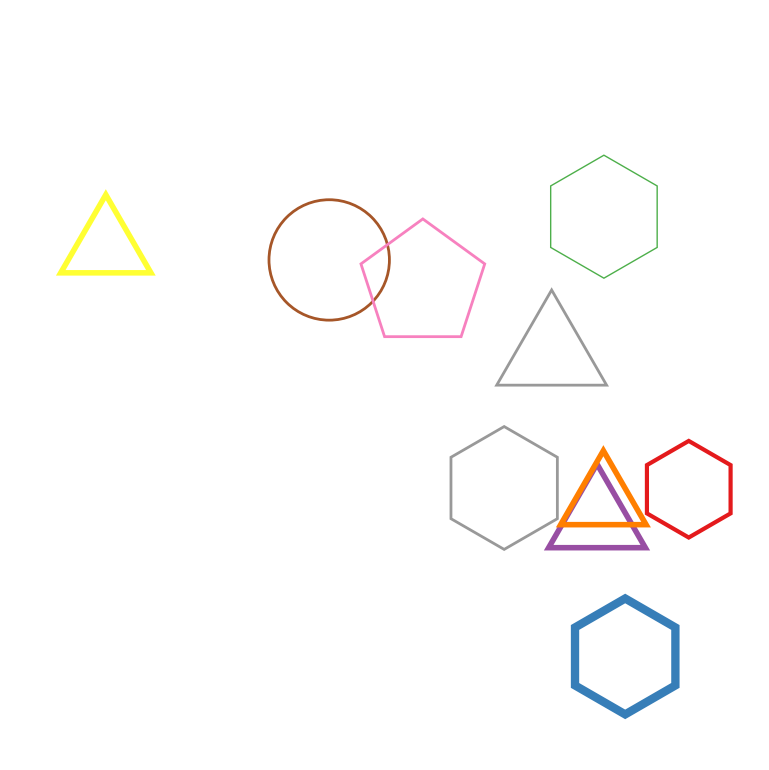[{"shape": "hexagon", "thickness": 1.5, "radius": 0.31, "center": [0.894, 0.365]}, {"shape": "hexagon", "thickness": 3, "radius": 0.38, "center": [0.812, 0.147]}, {"shape": "hexagon", "thickness": 0.5, "radius": 0.4, "center": [0.784, 0.719]}, {"shape": "triangle", "thickness": 2, "radius": 0.36, "center": [0.775, 0.325]}, {"shape": "triangle", "thickness": 2, "radius": 0.32, "center": [0.784, 0.351]}, {"shape": "triangle", "thickness": 2, "radius": 0.34, "center": [0.137, 0.679]}, {"shape": "circle", "thickness": 1, "radius": 0.39, "center": [0.428, 0.662]}, {"shape": "pentagon", "thickness": 1, "radius": 0.42, "center": [0.549, 0.631]}, {"shape": "triangle", "thickness": 1, "radius": 0.41, "center": [0.716, 0.541]}, {"shape": "hexagon", "thickness": 1, "radius": 0.4, "center": [0.655, 0.366]}]